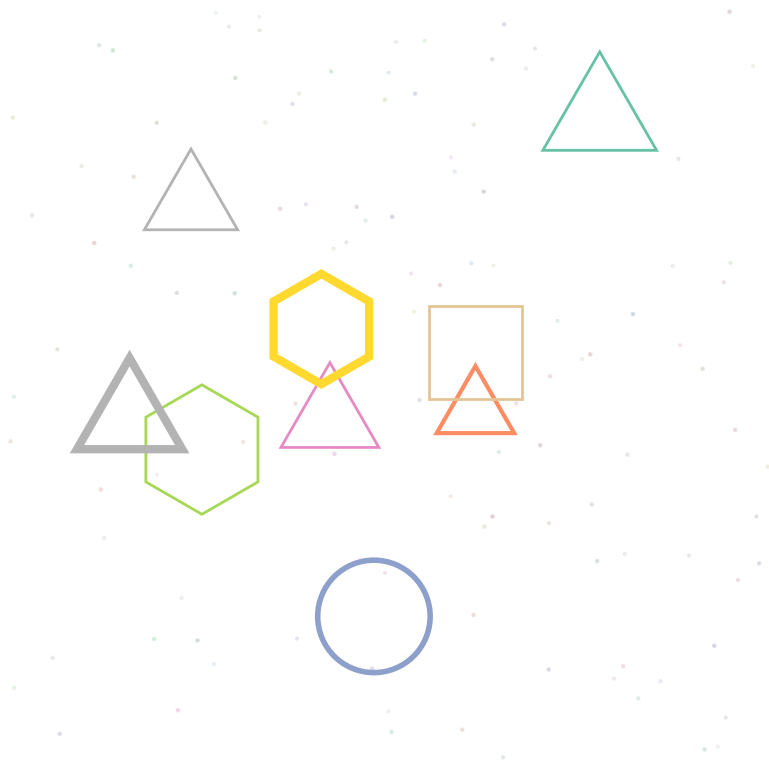[{"shape": "triangle", "thickness": 1, "radius": 0.43, "center": [0.779, 0.847]}, {"shape": "triangle", "thickness": 1.5, "radius": 0.29, "center": [0.617, 0.467]}, {"shape": "circle", "thickness": 2, "radius": 0.37, "center": [0.486, 0.199]}, {"shape": "triangle", "thickness": 1, "radius": 0.37, "center": [0.428, 0.456]}, {"shape": "hexagon", "thickness": 1, "radius": 0.42, "center": [0.262, 0.416]}, {"shape": "hexagon", "thickness": 3, "radius": 0.36, "center": [0.417, 0.573]}, {"shape": "square", "thickness": 1, "radius": 0.3, "center": [0.617, 0.542]}, {"shape": "triangle", "thickness": 3, "radius": 0.39, "center": [0.168, 0.456]}, {"shape": "triangle", "thickness": 1, "radius": 0.35, "center": [0.248, 0.737]}]